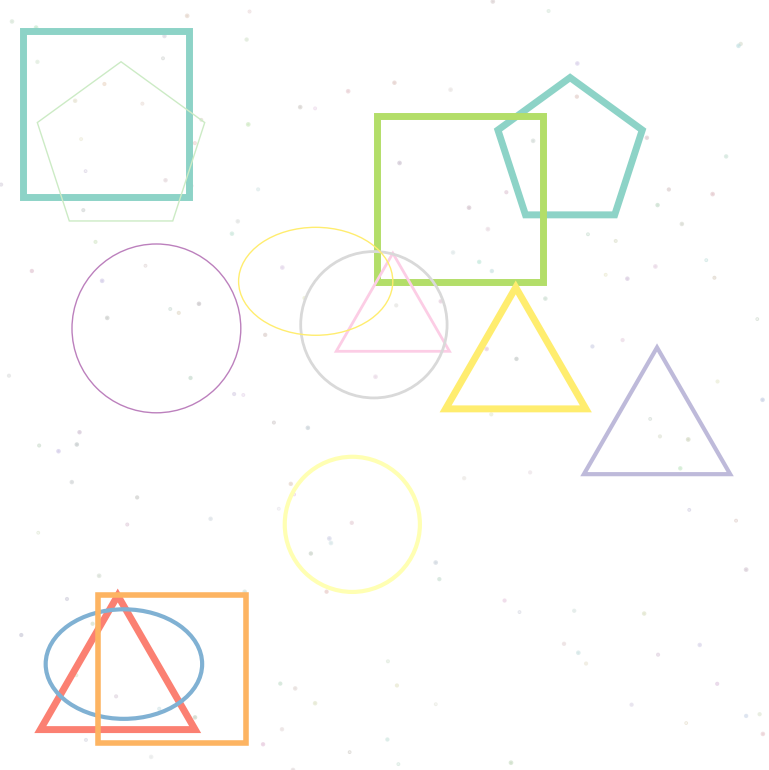[{"shape": "pentagon", "thickness": 2.5, "radius": 0.49, "center": [0.74, 0.801]}, {"shape": "square", "thickness": 2.5, "radius": 0.54, "center": [0.138, 0.852]}, {"shape": "circle", "thickness": 1.5, "radius": 0.44, "center": [0.458, 0.319]}, {"shape": "triangle", "thickness": 1.5, "radius": 0.55, "center": [0.853, 0.439]}, {"shape": "triangle", "thickness": 2.5, "radius": 0.58, "center": [0.153, 0.111]}, {"shape": "oval", "thickness": 1.5, "radius": 0.51, "center": [0.161, 0.138]}, {"shape": "square", "thickness": 2, "radius": 0.48, "center": [0.223, 0.132]}, {"shape": "square", "thickness": 2.5, "radius": 0.54, "center": [0.598, 0.741]}, {"shape": "triangle", "thickness": 1, "radius": 0.42, "center": [0.51, 0.586]}, {"shape": "circle", "thickness": 1, "radius": 0.48, "center": [0.486, 0.578]}, {"shape": "circle", "thickness": 0.5, "radius": 0.55, "center": [0.203, 0.574]}, {"shape": "pentagon", "thickness": 0.5, "radius": 0.57, "center": [0.157, 0.806]}, {"shape": "triangle", "thickness": 2.5, "radius": 0.53, "center": [0.67, 0.522]}, {"shape": "oval", "thickness": 0.5, "radius": 0.5, "center": [0.41, 0.635]}]